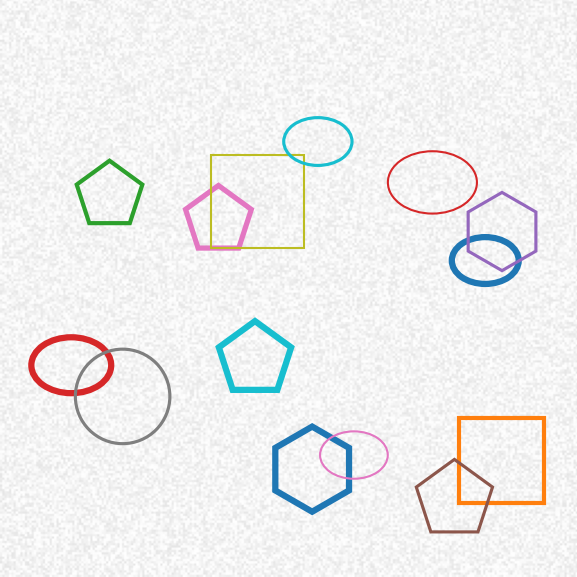[{"shape": "hexagon", "thickness": 3, "radius": 0.37, "center": [0.541, 0.187]}, {"shape": "oval", "thickness": 3, "radius": 0.29, "center": [0.84, 0.548]}, {"shape": "square", "thickness": 2, "radius": 0.37, "center": [0.868, 0.202]}, {"shape": "pentagon", "thickness": 2, "radius": 0.3, "center": [0.19, 0.661]}, {"shape": "oval", "thickness": 1, "radius": 0.39, "center": [0.749, 0.683]}, {"shape": "oval", "thickness": 3, "radius": 0.35, "center": [0.123, 0.367]}, {"shape": "hexagon", "thickness": 1.5, "radius": 0.34, "center": [0.869, 0.598]}, {"shape": "pentagon", "thickness": 1.5, "radius": 0.35, "center": [0.787, 0.134]}, {"shape": "pentagon", "thickness": 2.5, "radius": 0.3, "center": [0.378, 0.618]}, {"shape": "oval", "thickness": 1, "radius": 0.29, "center": [0.613, 0.211]}, {"shape": "circle", "thickness": 1.5, "radius": 0.41, "center": [0.212, 0.313]}, {"shape": "square", "thickness": 1, "radius": 0.4, "center": [0.447, 0.649]}, {"shape": "oval", "thickness": 1.5, "radius": 0.3, "center": [0.55, 0.754]}, {"shape": "pentagon", "thickness": 3, "radius": 0.33, "center": [0.442, 0.377]}]